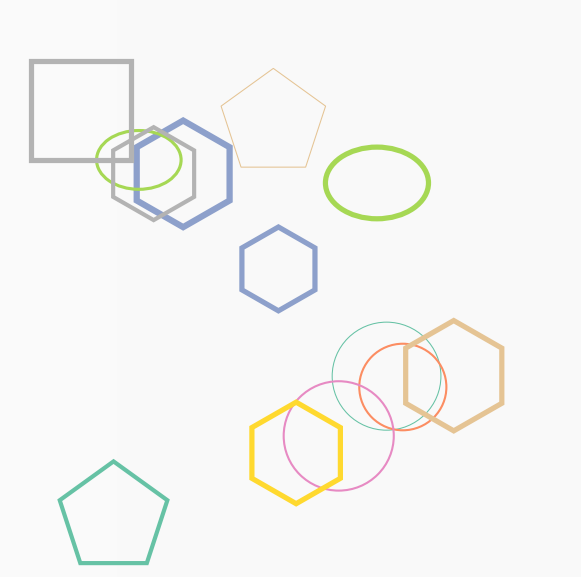[{"shape": "circle", "thickness": 0.5, "radius": 0.47, "center": [0.665, 0.348]}, {"shape": "pentagon", "thickness": 2, "radius": 0.49, "center": [0.195, 0.103]}, {"shape": "circle", "thickness": 1, "radius": 0.37, "center": [0.693, 0.329]}, {"shape": "hexagon", "thickness": 2.5, "radius": 0.36, "center": [0.479, 0.533]}, {"shape": "hexagon", "thickness": 3, "radius": 0.46, "center": [0.315, 0.698]}, {"shape": "circle", "thickness": 1, "radius": 0.47, "center": [0.583, 0.244]}, {"shape": "oval", "thickness": 2.5, "radius": 0.44, "center": [0.649, 0.682]}, {"shape": "oval", "thickness": 1.5, "radius": 0.36, "center": [0.239, 0.722]}, {"shape": "hexagon", "thickness": 2.5, "radius": 0.44, "center": [0.509, 0.215]}, {"shape": "hexagon", "thickness": 2.5, "radius": 0.48, "center": [0.781, 0.349]}, {"shape": "pentagon", "thickness": 0.5, "radius": 0.47, "center": [0.47, 0.786]}, {"shape": "square", "thickness": 2.5, "radius": 0.43, "center": [0.139, 0.808]}, {"shape": "hexagon", "thickness": 2, "radius": 0.4, "center": [0.264, 0.698]}]